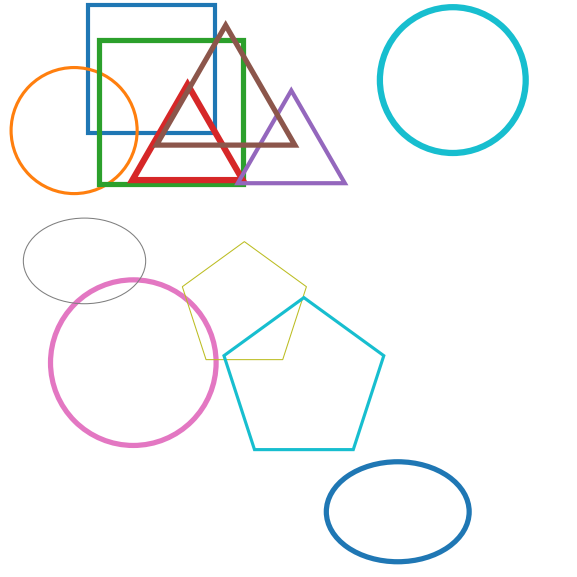[{"shape": "oval", "thickness": 2.5, "radius": 0.62, "center": [0.689, 0.113]}, {"shape": "square", "thickness": 2, "radius": 0.55, "center": [0.262, 0.88]}, {"shape": "circle", "thickness": 1.5, "radius": 0.55, "center": [0.128, 0.773]}, {"shape": "square", "thickness": 2.5, "radius": 0.62, "center": [0.296, 0.805]}, {"shape": "triangle", "thickness": 3, "radius": 0.55, "center": [0.325, 0.742]}, {"shape": "triangle", "thickness": 2, "radius": 0.54, "center": [0.504, 0.735]}, {"shape": "triangle", "thickness": 2.5, "radius": 0.69, "center": [0.391, 0.817]}, {"shape": "circle", "thickness": 2.5, "radius": 0.72, "center": [0.231, 0.371]}, {"shape": "oval", "thickness": 0.5, "radius": 0.53, "center": [0.146, 0.547]}, {"shape": "pentagon", "thickness": 0.5, "radius": 0.56, "center": [0.423, 0.468]}, {"shape": "circle", "thickness": 3, "radius": 0.63, "center": [0.784, 0.86]}, {"shape": "pentagon", "thickness": 1.5, "radius": 0.73, "center": [0.526, 0.338]}]